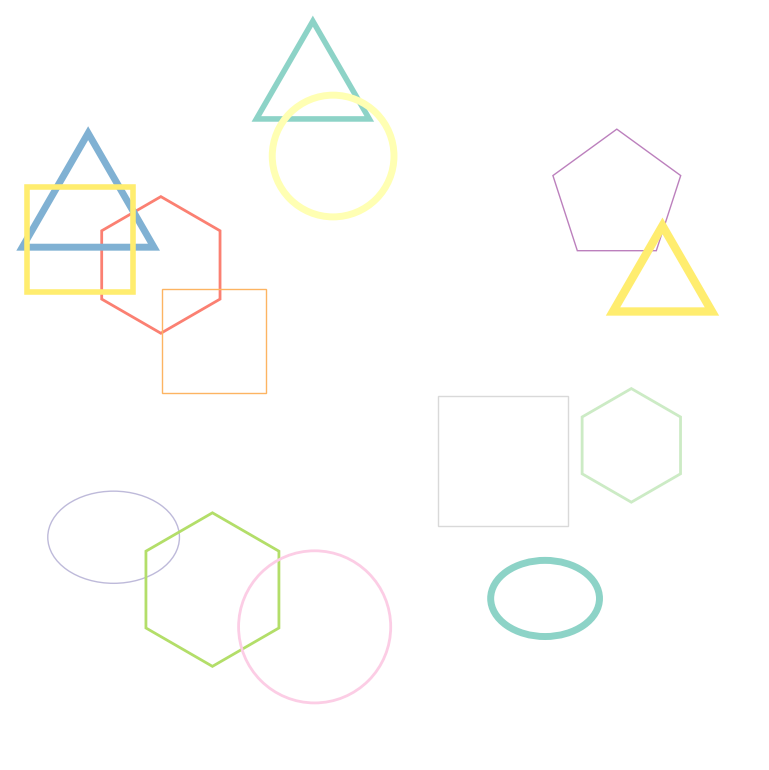[{"shape": "oval", "thickness": 2.5, "radius": 0.35, "center": [0.708, 0.223]}, {"shape": "triangle", "thickness": 2, "radius": 0.42, "center": [0.406, 0.888]}, {"shape": "circle", "thickness": 2.5, "radius": 0.4, "center": [0.433, 0.797]}, {"shape": "oval", "thickness": 0.5, "radius": 0.43, "center": [0.148, 0.302]}, {"shape": "hexagon", "thickness": 1, "radius": 0.44, "center": [0.209, 0.656]}, {"shape": "triangle", "thickness": 2.5, "radius": 0.49, "center": [0.114, 0.728]}, {"shape": "square", "thickness": 0.5, "radius": 0.34, "center": [0.278, 0.557]}, {"shape": "hexagon", "thickness": 1, "radius": 0.5, "center": [0.276, 0.234]}, {"shape": "circle", "thickness": 1, "radius": 0.49, "center": [0.409, 0.186]}, {"shape": "square", "thickness": 0.5, "radius": 0.42, "center": [0.653, 0.402]}, {"shape": "pentagon", "thickness": 0.5, "radius": 0.44, "center": [0.801, 0.745]}, {"shape": "hexagon", "thickness": 1, "radius": 0.37, "center": [0.82, 0.422]}, {"shape": "square", "thickness": 2, "radius": 0.34, "center": [0.104, 0.689]}, {"shape": "triangle", "thickness": 3, "radius": 0.37, "center": [0.86, 0.633]}]